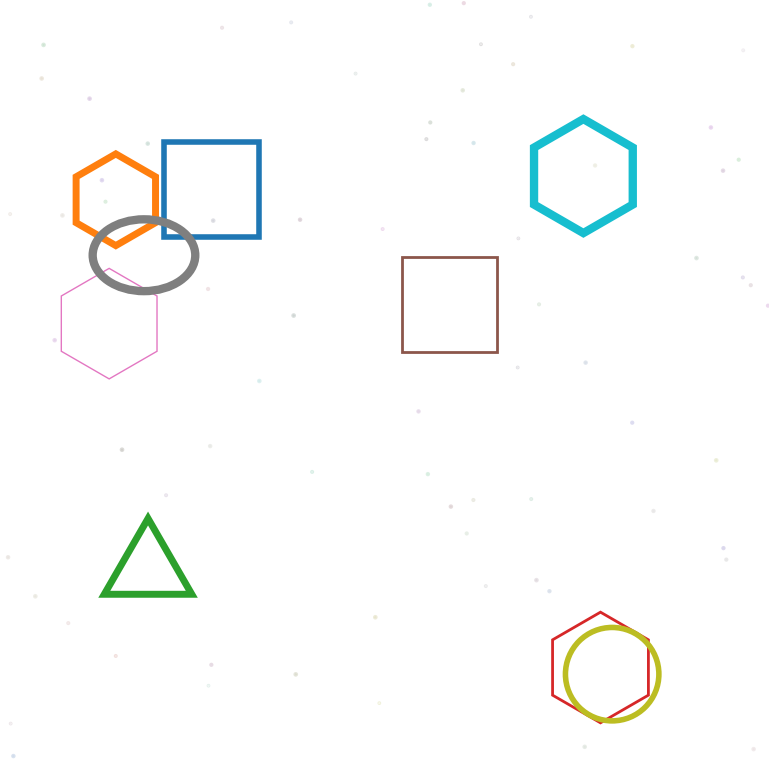[{"shape": "square", "thickness": 2, "radius": 0.31, "center": [0.275, 0.754]}, {"shape": "hexagon", "thickness": 2.5, "radius": 0.3, "center": [0.15, 0.741]}, {"shape": "triangle", "thickness": 2.5, "radius": 0.33, "center": [0.192, 0.261]}, {"shape": "hexagon", "thickness": 1, "radius": 0.36, "center": [0.78, 0.133]}, {"shape": "square", "thickness": 1, "radius": 0.31, "center": [0.583, 0.605]}, {"shape": "hexagon", "thickness": 0.5, "radius": 0.36, "center": [0.142, 0.58]}, {"shape": "oval", "thickness": 3, "radius": 0.33, "center": [0.187, 0.669]}, {"shape": "circle", "thickness": 2, "radius": 0.3, "center": [0.795, 0.124]}, {"shape": "hexagon", "thickness": 3, "radius": 0.37, "center": [0.758, 0.771]}]